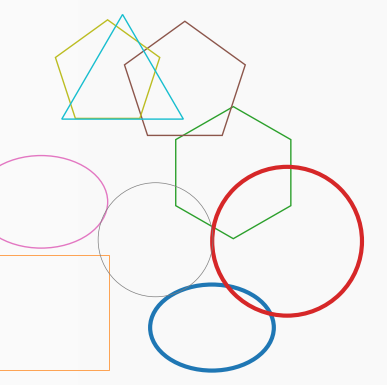[{"shape": "oval", "thickness": 3, "radius": 0.8, "center": [0.547, 0.149]}, {"shape": "square", "thickness": 0.5, "radius": 0.74, "center": [0.133, 0.188]}, {"shape": "hexagon", "thickness": 1, "radius": 0.86, "center": [0.602, 0.552]}, {"shape": "circle", "thickness": 3, "radius": 0.97, "center": [0.741, 0.373]}, {"shape": "pentagon", "thickness": 1, "radius": 0.82, "center": [0.477, 0.781]}, {"shape": "oval", "thickness": 1, "radius": 0.86, "center": [0.106, 0.476]}, {"shape": "circle", "thickness": 0.5, "radius": 0.74, "center": [0.401, 0.377]}, {"shape": "pentagon", "thickness": 1, "radius": 0.71, "center": [0.278, 0.807]}, {"shape": "triangle", "thickness": 1, "radius": 0.91, "center": [0.316, 0.781]}]